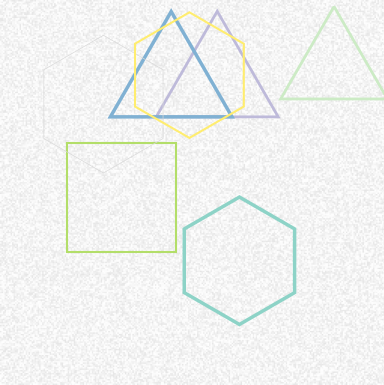[{"shape": "hexagon", "thickness": 2.5, "radius": 0.83, "center": [0.622, 0.323]}, {"shape": "triangle", "thickness": 2, "radius": 0.91, "center": [0.564, 0.788]}, {"shape": "triangle", "thickness": 2.5, "radius": 0.91, "center": [0.445, 0.788]}, {"shape": "square", "thickness": 1.5, "radius": 0.71, "center": [0.316, 0.487]}, {"shape": "hexagon", "thickness": 0.5, "radius": 0.89, "center": [0.269, 0.729]}, {"shape": "triangle", "thickness": 2, "radius": 0.8, "center": [0.868, 0.823]}, {"shape": "hexagon", "thickness": 1.5, "radius": 0.82, "center": [0.492, 0.805]}]